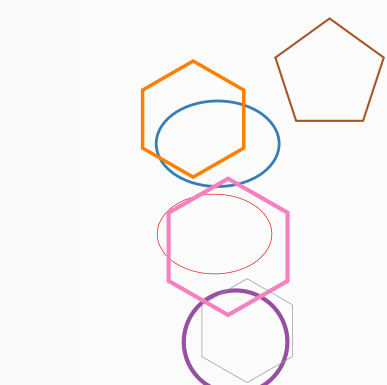[{"shape": "oval", "thickness": 0.5, "radius": 0.74, "center": [0.554, 0.392]}, {"shape": "oval", "thickness": 2, "radius": 0.79, "center": [0.562, 0.627]}, {"shape": "circle", "thickness": 3, "radius": 0.67, "center": [0.608, 0.112]}, {"shape": "hexagon", "thickness": 2.5, "radius": 0.75, "center": [0.499, 0.691]}, {"shape": "pentagon", "thickness": 1.5, "radius": 0.73, "center": [0.851, 0.805]}, {"shape": "hexagon", "thickness": 3, "radius": 0.89, "center": [0.589, 0.359]}, {"shape": "hexagon", "thickness": 0.5, "radius": 0.67, "center": [0.638, 0.141]}]